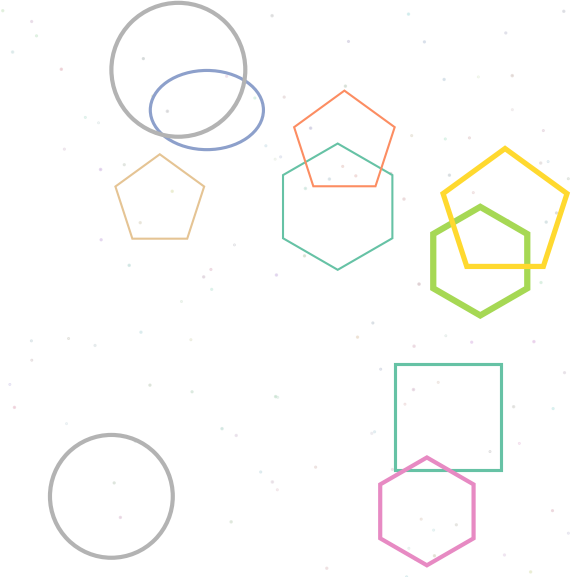[{"shape": "square", "thickness": 1.5, "radius": 0.46, "center": [0.776, 0.277]}, {"shape": "hexagon", "thickness": 1, "radius": 0.55, "center": [0.585, 0.641]}, {"shape": "pentagon", "thickness": 1, "radius": 0.46, "center": [0.596, 0.751]}, {"shape": "oval", "thickness": 1.5, "radius": 0.49, "center": [0.358, 0.809]}, {"shape": "hexagon", "thickness": 2, "radius": 0.47, "center": [0.739, 0.114]}, {"shape": "hexagon", "thickness": 3, "radius": 0.47, "center": [0.832, 0.547]}, {"shape": "pentagon", "thickness": 2.5, "radius": 0.56, "center": [0.875, 0.629]}, {"shape": "pentagon", "thickness": 1, "radius": 0.4, "center": [0.277, 0.651]}, {"shape": "circle", "thickness": 2, "radius": 0.58, "center": [0.309, 0.878]}, {"shape": "circle", "thickness": 2, "radius": 0.53, "center": [0.193, 0.14]}]